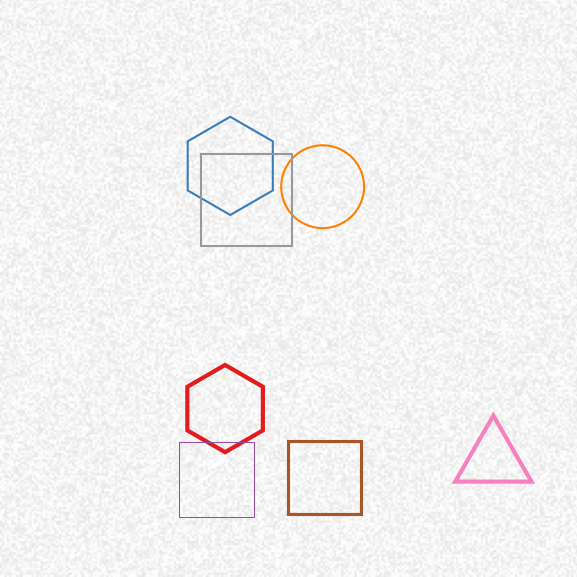[{"shape": "hexagon", "thickness": 2, "radius": 0.38, "center": [0.39, 0.292]}, {"shape": "hexagon", "thickness": 1, "radius": 0.43, "center": [0.399, 0.712]}, {"shape": "square", "thickness": 0.5, "radius": 0.33, "center": [0.374, 0.168]}, {"shape": "circle", "thickness": 1, "radius": 0.36, "center": [0.559, 0.676]}, {"shape": "square", "thickness": 1.5, "radius": 0.31, "center": [0.562, 0.172]}, {"shape": "triangle", "thickness": 2, "radius": 0.38, "center": [0.854, 0.203]}, {"shape": "square", "thickness": 1, "radius": 0.4, "center": [0.427, 0.652]}]